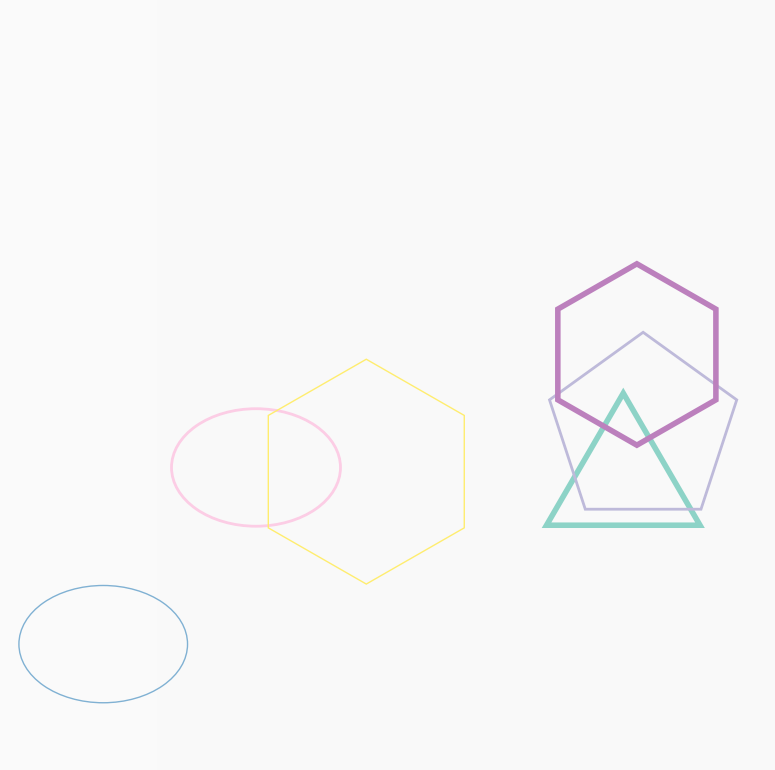[{"shape": "triangle", "thickness": 2, "radius": 0.57, "center": [0.804, 0.375]}, {"shape": "pentagon", "thickness": 1, "radius": 0.64, "center": [0.83, 0.441]}, {"shape": "oval", "thickness": 0.5, "radius": 0.54, "center": [0.133, 0.163]}, {"shape": "oval", "thickness": 1, "radius": 0.55, "center": [0.33, 0.393]}, {"shape": "hexagon", "thickness": 2, "radius": 0.59, "center": [0.822, 0.54]}, {"shape": "hexagon", "thickness": 0.5, "radius": 0.73, "center": [0.473, 0.387]}]